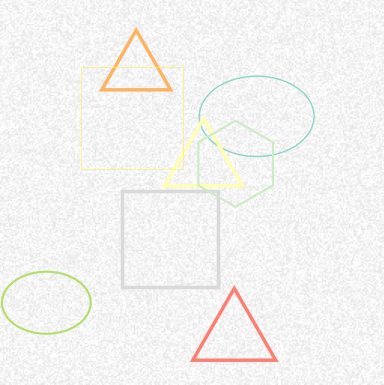[{"shape": "oval", "thickness": 1, "radius": 0.74, "center": [0.667, 0.698]}, {"shape": "triangle", "thickness": 2.5, "radius": 0.58, "center": [0.528, 0.576]}, {"shape": "triangle", "thickness": 2.5, "radius": 0.62, "center": [0.609, 0.127]}, {"shape": "triangle", "thickness": 2.5, "radius": 0.52, "center": [0.354, 0.818]}, {"shape": "oval", "thickness": 1.5, "radius": 0.58, "center": [0.12, 0.214]}, {"shape": "square", "thickness": 2.5, "radius": 0.62, "center": [0.442, 0.378]}, {"shape": "hexagon", "thickness": 1.5, "radius": 0.56, "center": [0.612, 0.575]}, {"shape": "square", "thickness": 0.5, "radius": 0.66, "center": [0.343, 0.693]}]